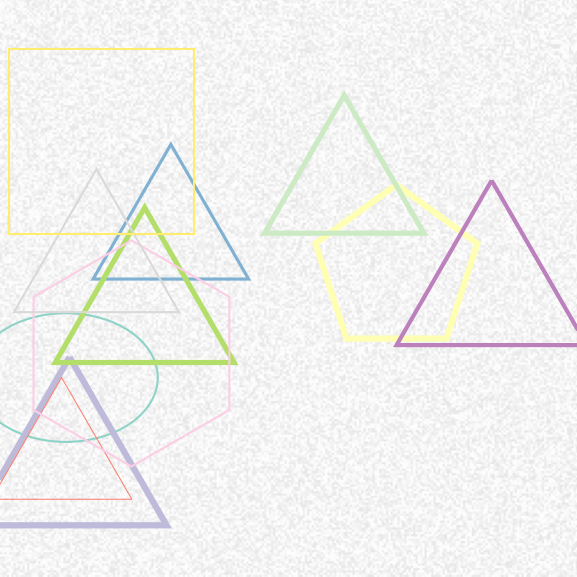[{"shape": "oval", "thickness": 1, "radius": 0.8, "center": [0.114, 0.345]}, {"shape": "pentagon", "thickness": 3, "radius": 0.74, "center": [0.686, 0.532]}, {"shape": "triangle", "thickness": 3, "radius": 0.97, "center": [0.12, 0.187]}, {"shape": "triangle", "thickness": 0.5, "radius": 0.7, "center": [0.107, 0.205]}, {"shape": "triangle", "thickness": 1.5, "radius": 0.78, "center": [0.296, 0.594]}, {"shape": "triangle", "thickness": 2.5, "radius": 0.89, "center": [0.25, 0.461]}, {"shape": "hexagon", "thickness": 1, "radius": 0.98, "center": [0.228, 0.387]}, {"shape": "triangle", "thickness": 1, "radius": 0.83, "center": [0.167, 0.541]}, {"shape": "triangle", "thickness": 2, "radius": 0.95, "center": [0.851, 0.497]}, {"shape": "triangle", "thickness": 2.5, "radius": 0.8, "center": [0.596, 0.675]}, {"shape": "square", "thickness": 1, "radius": 0.8, "center": [0.176, 0.754]}]